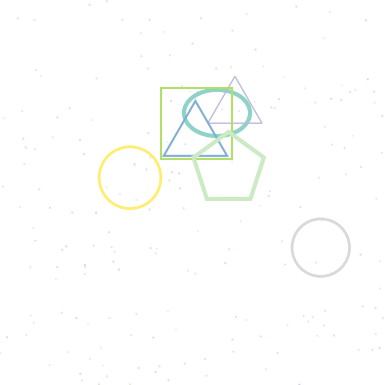[{"shape": "oval", "thickness": 3, "radius": 0.43, "center": [0.564, 0.707]}, {"shape": "triangle", "thickness": 1, "radius": 0.41, "center": [0.61, 0.721]}, {"shape": "triangle", "thickness": 1.5, "radius": 0.48, "center": [0.508, 0.643]}, {"shape": "square", "thickness": 1.5, "radius": 0.46, "center": [0.511, 0.679]}, {"shape": "circle", "thickness": 2, "radius": 0.37, "center": [0.833, 0.357]}, {"shape": "pentagon", "thickness": 3, "radius": 0.48, "center": [0.594, 0.561]}, {"shape": "circle", "thickness": 2, "radius": 0.4, "center": [0.338, 0.538]}]